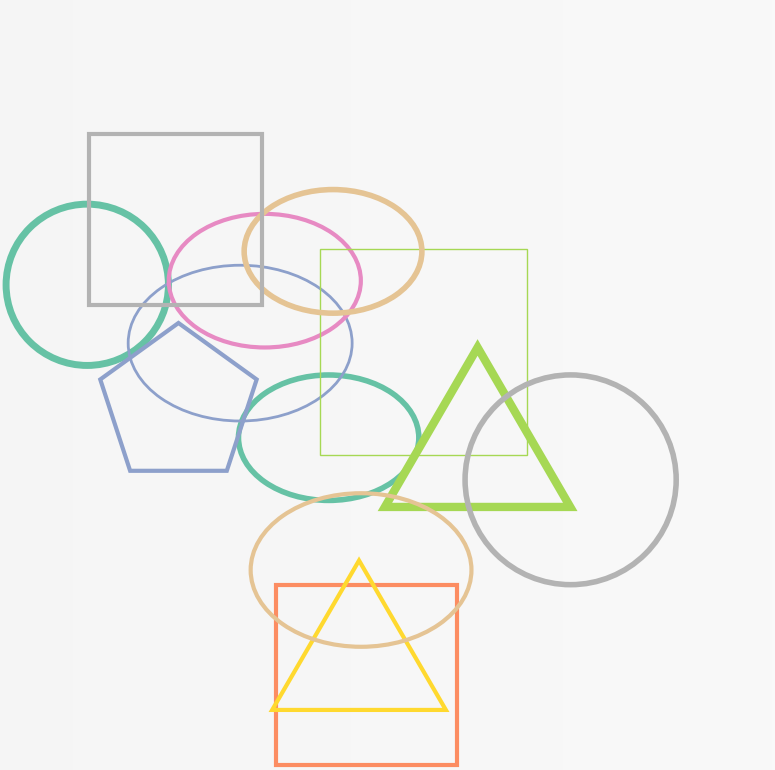[{"shape": "circle", "thickness": 2.5, "radius": 0.52, "center": [0.113, 0.63]}, {"shape": "oval", "thickness": 2, "radius": 0.58, "center": [0.424, 0.432]}, {"shape": "square", "thickness": 1.5, "radius": 0.59, "center": [0.473, 0.123]}, {"shape": "pentagon", "thickness": 1.5, "radius": 0.53, "center": [0.23, 0.474]}, {"shape": "oval", "thickness": 1, "radius": 0.72, "center": [0.31, 0.554]}, {"shape": "oval", "thickness": 1.5, "radius": 0.62, "center": [0.342, 0.635]}, {"shape": "square", "thickness": 0.5, "radius": 0.67, "center": [0.547, 0.543]}, {"shape": "triangle", "thickness": 3, "radius": 0.69, "center": [0.616, 0.411]}, {"shape": "triangle", "thickness": 1.5, "radius": 0.65, "center": [0.463, 0.143]}, {"shape": "oval", "thickness": 2, "radius": 0.57, "center": [0.43, 0.674]}, {"shape": "oval", "thickness": 1.5, "radius": 0.71, "center": [0.466, 0.26]}, {"shape": "circle", "thickness": 2, "radius": 0.68, "center": [0.736, 0.377]}, {"shape": "square", "thickness": 1.5, "radius": 0.56, "center": [0.226, 0.715]}]